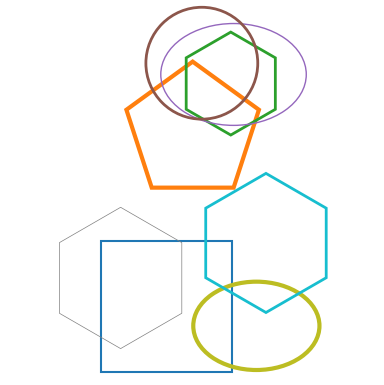[{"shape": "square", "thickness": 1.5, "radius": 0.85, "center": [0.433, 0.204]}, {"shape": "pentagon", "thickness": 3, "radius": 0.9, "center": [0.5, 0.659]}, {"shape": "hexagon", "thickness": 2, "radius": 0.67, "center": [0.599, 0.783]}, {"shape": "oval", "thickness": 1, "radius": 0.94, "center": [0.607, 0.807]}, {"shape": "circle", "thickness": 2, "radius": 0.73, "center": [0.524, 0.836]}, {"shape": "hexagon", "thickness": 0.5, "radius": 0.92, "center": [0.313, 0.278]}, {"shape": "oval", "thickness": 3, "radius": 0.82, "center": [0.666, 0.154]}, {"shape": "hexagon", "thickness": 2, "radius": 0.9, "center": [0.691, 0.369]}]